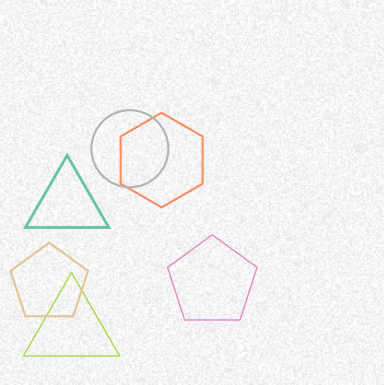[{"shape": "triangle", "thickness": 2, "radius": 0.63, "center": [0.174, 0.472]}, {"shape": "hexagon", "thickness": 1.5, "radius": 0.61, "center": [0.42, 0.584]}, {"shape": "pentagon", "thickness": 1, "radius": 0.61, "center": [0.551, 0.268]}, {"shape": "triangle", "thickness": 1, "radius": 0.72, "center": [0.186, 0.148]}, {"shape": "pentagon", "thickness": 1.5, "radius": 0.53, "center": [0.128, 0.264]}, {"shape": "circle", "thickness": 1.5, "radius": 0.5, "center": [0.337, 0.614]}]